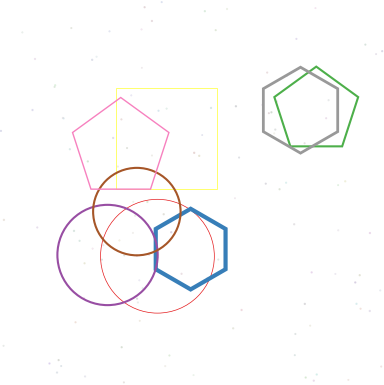[{"shape": "circle", "thickness": 0.5, "radius": 0.74, "center": [0.409, 0.334]}, {"shape": "hexagon", "thickness": 3, "radius": 0.52, "center": [0.495, 0.353]}, {"shape": "pentagon", "thickness": 1.5, "radius": 0.57, "center": [0.821, 0.712]}, {"shape": "circle", "thickness": 1.5, "radius": 0.65, "center": [0.279, 0.338]}, {"shape": "square", "thickness": 0.5, "radius": 0.66, "center": [0.432, 0.639]}, {"shape": "circle", "thickness": 1.5, "radius": 0.57, "center": [0.355, 0.45]}, {"shape": "pentagon", "thickness": 1, "radius": 0.66, "center": [0.314, 0.615]}, {"shape": "hexagon", "thickness": 2, "radius": 0.56, "center": [0.781, 0.714]}]